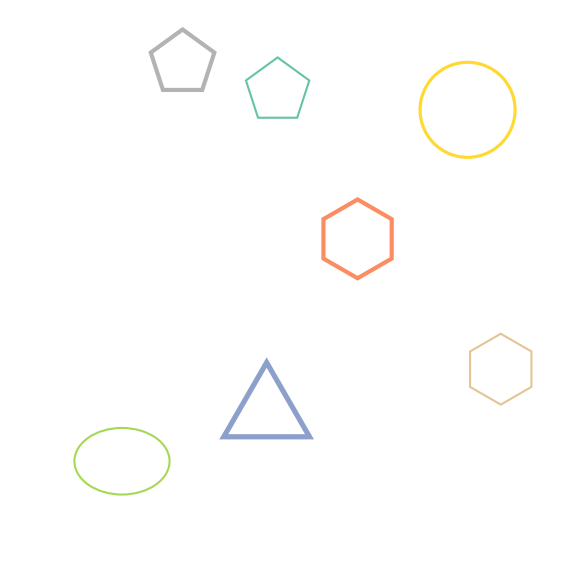[{"shape": "pentagon", "thickness": 1, "radius": 0.29, "center": [0.481, 0.842]}, {"shape": "hexagon", "thickness": 2, "radius": 0.34, "center": [0.619, 0.586]}, {"shape": "triangle", "thickness": 2.5, "radius": 0.43, "center": [0.462, 0.286]}, {"shape": "oval", "thickness": 1, "radius": 0.41, "center": [0.211, 0.2]}, {"shape": "circle", "thickness": 1.5, "radius": 0.41, "center": [0.81, 0.809]}, {"shape": "hexagon", "thickness": 1, "radius": 0.31, "center": [0.867, 0.36]}, {"shape": "pentagon", "thickness": 2, "radius": 0.29, "center": [0.316, 0.89]}]